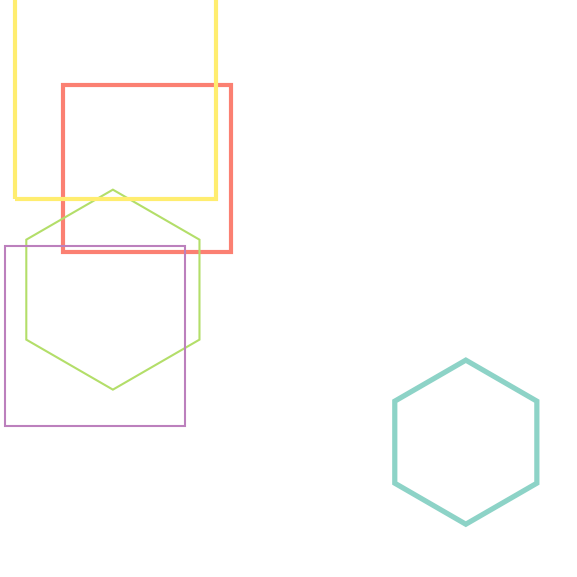[{"shape": "hexagon", "thickness": 2.5, "radius": 0.71, "center": [0.807, 0.233]}, {"shape": "square", "thickness": 2, "radius": 0.73, "center": [0.254, 0.707]}, {"shape": "hexagon", "thickness": 1, "radius": 0.87, "center": [0.195, 0.498]}, {"shape": "square", "thickness": 1, "radius": 0.78, "center": [0.164, 0.417]}, {"shape": "square", "thickness": 2, "radius": 0.87, "center": [0.2, 0.828]}]